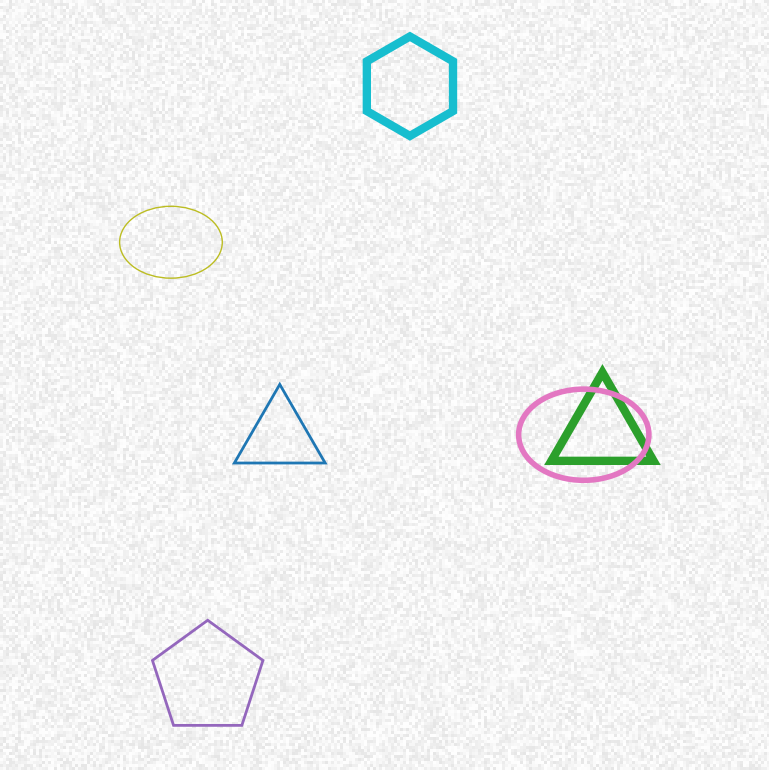[{"shape": "triangle", "thickness": 1, "radius": 0.34, "center": [0.363, 0.433]}, {"shape": "triangle", "thickness": 3, "radius": 0.38, "center": [0.782, 0.44]}, {"shape": "pentagon", "thickness": 1, "radius": 0.38, "center": [0.27, 0.119]}, {"shape": "oval", "thickness": 2, "radius": 0.42, "center": [0.758, 0.435]}, {"shape": "oval", "thickness": 0.5, "radius": 0.33, "center": [0.222, 0.685]}, {"shape": "hexagon", "thickness": 3, "radius": 0.32, "center": [0.532, 0.888]}]